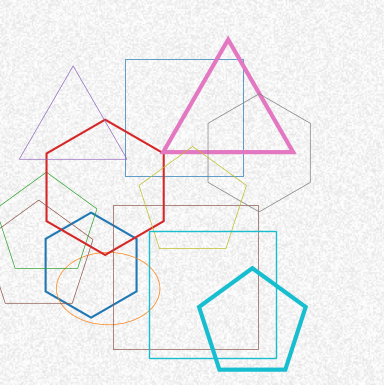[{"shape": "square", "thickness": 0.5, "radius": 0.76, "center": [0.478, 0.695]}, {"shape": "hexagon", "thickness": 1.5, "radius": 0.68, "center": [0.237, 0.311]}, {"shape": "oval", "thickness": 0.5, "radius": 0.67, "center": [0.281, 0.25]}, {"shape": "pentagon", "thickness": 0.5, "radius": 0.69, "center": [0.12, 0.415]}, {"shape": "hexagon", "thickness": 1.5, "radius": 0.88, "center": [0.273, 0.513]}, {"shape": "triangle", "thickness": 0.5, "radius": 0.81, "center": [0.19, 0.667]}, {"shape": "pentagon", "thickness": 0.5, "radius": 0.74, "center": [0.101, 0.332]}, {"shape": "square", "thickness": 0.5, "radius": 0.94, "center": [0.482, 0.281]}, {"shape": "triangle", "thickness": 3, "radius": 0.97, "center": [0.593, 0.702]}, {"shape": "hexagon", "thickness": 0.5, "radius": 0.77, "center": [0.673, 0.603]}, {"shape": "pentagon", "thickness": 0.5, "radius": 0.73, "center": [0.501, 0.473]}, {"shape": "square", "thickness": 1, "radius": 0.82, "center": [0.552, 0.235]}, {"shape": "pentagon", "thickness": 3, "radius": 0.73, "center": [0.655, 0.158]}]